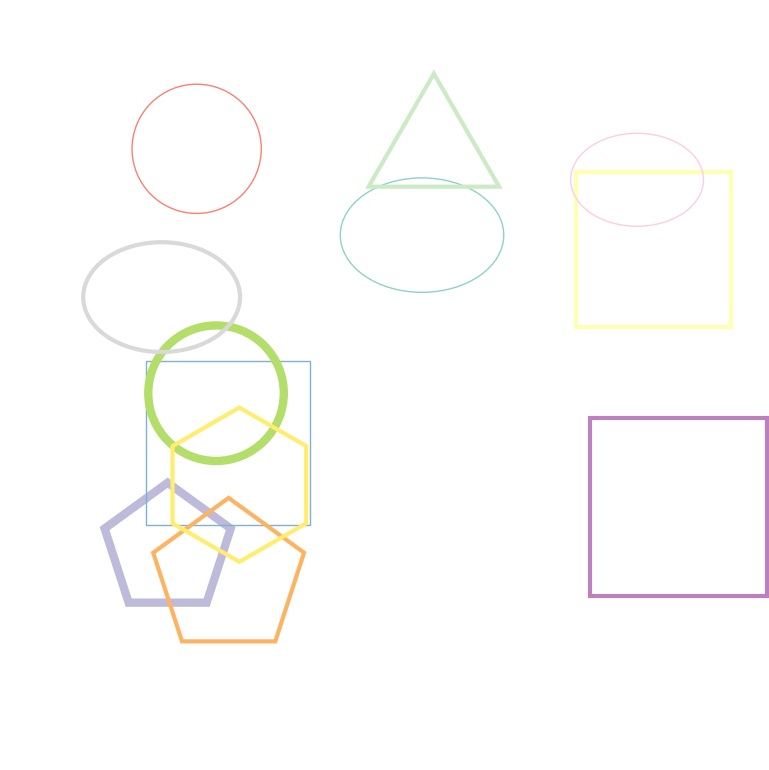[{"shape": "oval", "thickness": 0.5, "radius": 0.53, "center": [0.548, 0.695]}, {"shape": "square", "thickness": 1.5, "radius": 0.5, "center": [0.848, 0.676]}, {"shape": "pentagon", "thickness": 3, "radius": 0.43, "center": [0.218, 0.287]}, {"shape": "circle", "thickness": 0.5, "radius": 0.42, "center": [0.255, 0.807]}, {"shape": "square", "thickness": 0.5, "radius": 0.53, "center": [0.296, 0.425]}, {"shape": "pentagon", "thickness": 1.5, "radius": 0.52, "center": [0.297, 0.25]}, {"shape": "circle", "thickness": 3, "radius": 0.44, "center": [0.281, 0.489]}, {"shape": "oval", "thickness": 0.5, "radius": 0.43, "center": [0.827, 0.767]}, {"shape": "oval", "thickness": 1.5, "radius": 0.51, "center": [0.21, 0.614]}, {"shape": "square", "thickness": 1.5, "radius": 0.58, "center": [0.881, 0.341]}, {"shape": "triangle", "thickness": 1.5, "radius": 0.49, "center": [0.563, 0.806]}, {"shape": "hexagon", "thickness": 1.5, "radius": 0.5, "center": [0.311, 0.371]}]